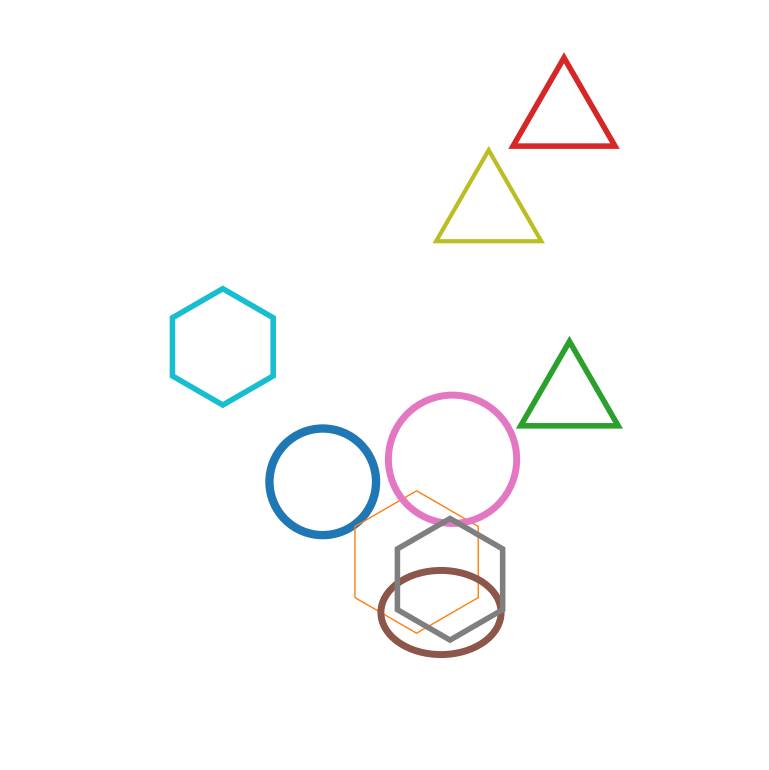[{"shape": "circle", "thickness": 3, "radius": 0.35, "center": [0.419, 0.374]}, {"shape": "hexagon", "thickness": 0.5, "radius": 0.46, "center": [0.541, 0.27]}, {"shape": "triangle", "thickness": 2, "radius": 0.37, "center": [0.74, 0.484]}, {"shape": "triangle", "thickness": 2, "radius": 0.38, "center": [0.732, 0.848]}, {"shape": "oval", "thickness": 2.5, "radius": 0.39, "center": [0.573, 0.205]}, {"shape": "circle", "thickness": 2.5, "radius": 0.42, "center": [0.588, 0.404]}, {"shape": "hexagon", "thickness": 2, "radius": 0.39, "center": [0.584, 0.248]}, {"shape": "triangle", "thickness": 1.5, "radius": 0.39, "center": [0.635, 0.726]}, {"shape": "hexagon", "thickness": 2, "radius": 0.38, "center": [0.289, 0.55]}]